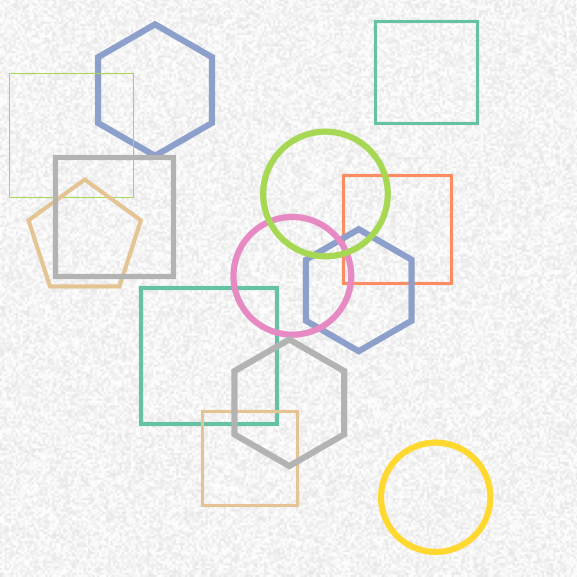[{"shape": "square", "thickness": 1.5, "radius": 0.44, "center": [0.738, 0.874]}, {"shape": "square", "thickness": 2, "radius": 0.59, "center": [0.362, 0.383]}, {"shape": "square", "thickness": 1.5, "radius": 0.47, "center": [0.687, 0.602]}, {"shape": "hexagon", "thickness": 3, "radius": 0.57, "center": [0.268, 0.843]}, {"shape": "hexagon", "thickness": 3, "radius": 0.53, "center": [0.621, 0.497]}, {"shape": "circle", "thickness": 3, "radius": 0.51, "center": [0.506, 0.522]}, {"shape": "circle", "thickness": 3, "radius": 0.54, "center": [0.564, 0.663]}, {"shape": "square", "thickness": 0.5, "radius": 0.54, "center": [0.122, 0.765]}, {"shape": "circle", "thickness": 3, "radius": 0.47, "center": [0.754, 0.138]}, {"shape": "pentagon", "thickness": 2, "radius": 0.51, "center": [0.147, 0.586]}, {"shape": "square", "thickness": 1.5, "radius": 0.41, "center": [0.432, 0.206]}, {"shape": "square", "thickness": 2.5, "radius": 0.51, "center": [0.197, 0.624]}, {"shape": "hexagon", "thickness": 3, "radius": 0.55, "center": [0.501, 0.302]}]